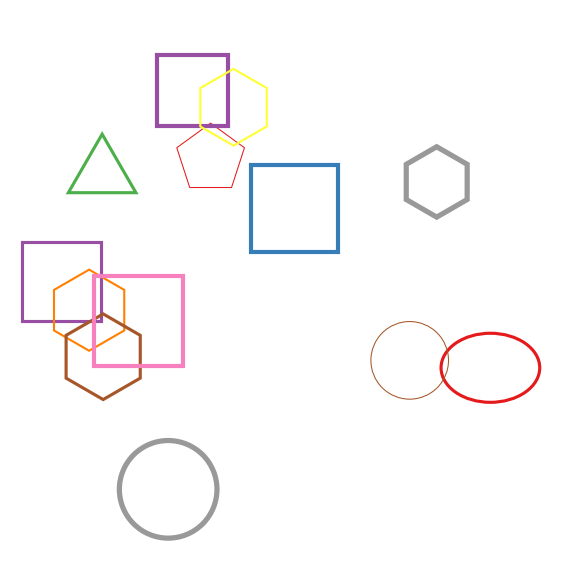[{"shape": "pentagon", "thickness": 0.5, "radius": 0.31, "center": [0.365, 0.724]}, {"shape": "oval", "thickness": 1.5, "radius": 0.43, "center": [0.849, 0.362]}, {"shape": "square", "thickness": 2, "radius": 0.38, "center": [0.51, 0.639]}, {"shape": "triangle", "thickness": 1.5, "radius": 0.34, "center": [0.177, 0.699]}, {"shape": "square", "thickness": 2, "radius": 0.31, "center": [0.333, 0.843]}, {"shape": "square", "thickness": 1.5, "radius": 0.34, "center": [0.106, 0.512]}, {"shape": "hexagon", "thickness": 1, "radius": 0.35, "center": [0.154, 0.462]}, {"shape": "hexagon", "thickness": 1, "radius": 0.33, "center": [0.404, 0.813]}, {"shape": "hexagon", "thickness": 1.5, "radius": 0.37, "center": [0.179, 0.381]}, {"shape": "circle", "thickness": 0.5, "radius": 0.34, "center": [0.709, 0.375]}, {"shape": "square", "thickness": 2, "radius": 0.39, "center": [0.239, 0.443]}, {"shape": "hexagon", "thickness": 2.5, "radius": 0.3, "center": [0.756, 0.684]}, {"shape": "circle", "thickness": 2.5, "radius": 0.42, "center": [0.291, 0.152]}]